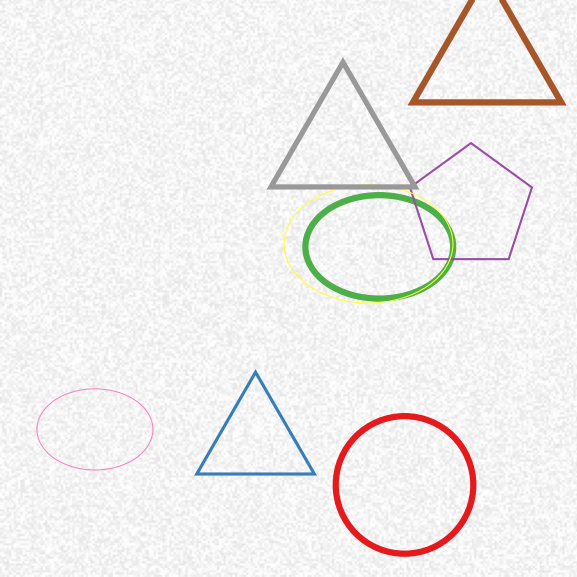[{"shape": "circle", "thickness": 3, "radius": 0.6, "center": [0.7, 0.159]}, {"shape": "triangle", "thickness": 1.5, "radius": 0.59, "center": [0.443, 0.237]}, {"shape": "oval", "thickness": 3, "radius": 0.64, "center": [0.657, 0.572]}, {"shape": "pentagon", "thickness": 1, "radius": 0.56, "center": [0.816, 0.64]}, {"shape": "oval", "thickness": 0.5, "radius": 0.73, "center": [0.638, 0.577]}, {"shape": "triangle", "thickness": 3, "radius": 0.74, "center": [0.843, 0.896]}, {"shape": "oval", "thickness": 0.5, "radius": 0.5, "center": [0.164, 0.256]}, {"shape": "triangle", "thickness": 2.5, "radius": 0.72, "center": [0.594, 0.747]}]